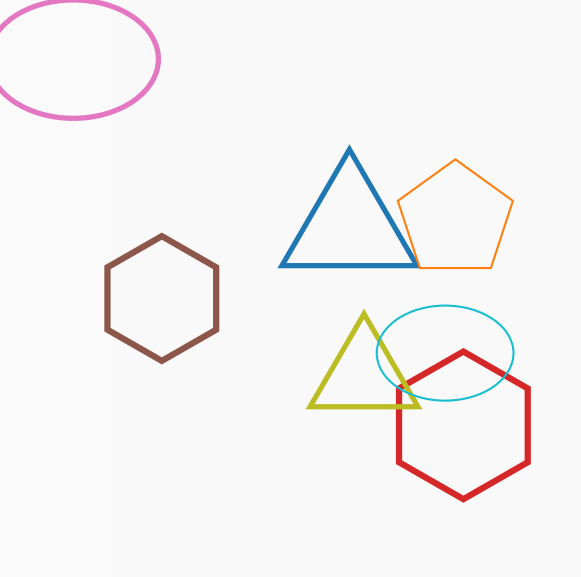[{"shape": "triangle", "thickness": 2.5, "radius": 0.67, "center": [0.601, 0.606]}, {"shape": "pentagon", "thickness": 1, "radius": 0.52, "center": [0.783, 0.619]}, {"shape": "hexagon", "thickness": 3, "radius": 0.64, "center": [0.797, 0.263]}, {"shape": "hexagon", "thickness": 3, "radius": 0.54, "center": [0.278, 0.482]}, {"shape": "oval", "thickness": 2.5, "radius": 0.73, "center": [0.126, 0.897]}, {"shape": "triangle", "thickness": 2.5, "radius": 0.54, "center": [0.626, 0.348]}, {"shape": "oval", "thickness": 1, "radius": 0.59, "center": [0.766, 0.388]}]